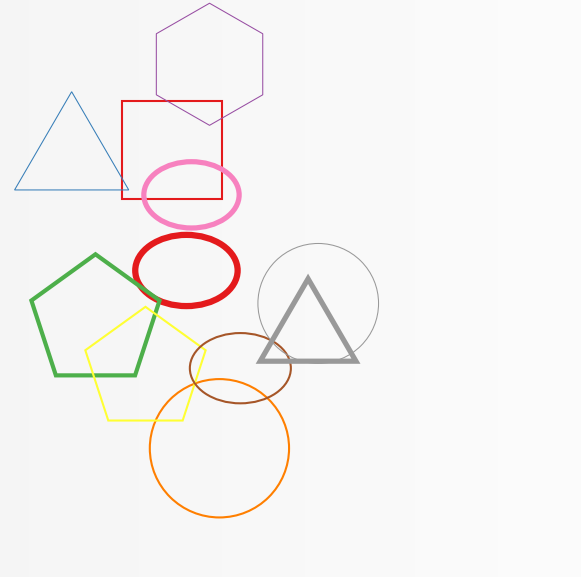[{"shape": "oval", "thickness": 3, "radius": 0.44, "center": [0.321, 0.531]}, {"shape": "square", "thickness": 1, "radius": 0.43, "center": [0.296, 0.739]}, {"shape": "triangle", "thickness": 0.5, "radius": 0.57, "center": [0.123, 0.727]}, {"shape": "pentagon", "thickness": 2, "radius": 0.58, "center": [0.164, 0.443]}, {"shape": "hexagon", "thickness": 0.5, "radius": 0.53, "center": [0.36, 0.888]}, {"shape": "circle", "thickness": 1, "radius": 0.6, "center": [0.378, 0.223]}, {"shape": "pentagon", "thickness": 1, "radius": 0.54, "center": [0.25, 0.359]}, {"shape": "oval", "thickness": 1, "radius": 0.43, "center": [0.414, 0.362]}, {"shape": "oval", "thickness": 2.5, "radius": 0.41, "center": [0.329, 0.662]}, {"shape": "circle", "thickness": 0.5, "radius": 0.52, "center": [0.547, 0.474]}, {"shape": "triangle", "thickness": 2.5, "radius": 0.48, "center": [0.53, 0.421]}]